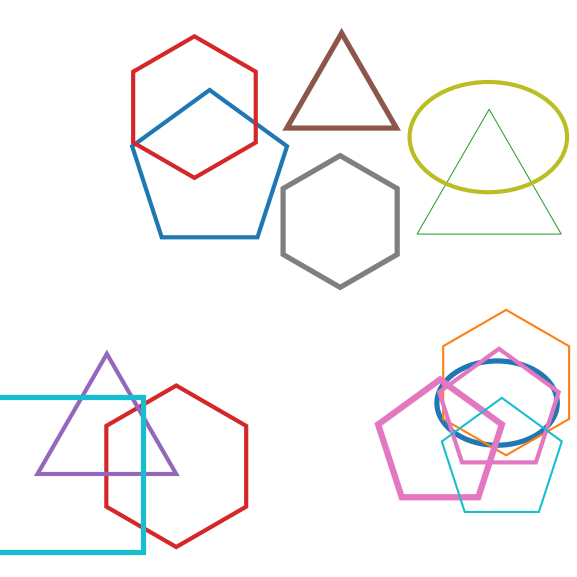[{"shape": "oval", "thickness": 2.5, "radius": 0.52, "center": [0.861, 0.301]}, {"shape": "pentagon", "thickness": 2, "radius": 0.71, "center": [0.363, 0.702]}, {"shape": "hexagon", "thickness": 1, "radius": 0.63, "center": [0.876, 0.337]}, {"shape": "triangle", "thickness": 0.5, "radius": 0.72, "center": [0.847, 0.666]}, {"shape": "hexagon", "thickness": 2, "radius": 0.7, "center": [0.305, 0.192]}, {"shape": "hexagon", "thickness": 2, "radius": 0.61, "center": [0.337, 0.814]}, {"shape": "triangle", "thickness": 2, "radius": 0.69, "center": [0.185, 0.248]}, {"shape": "triangle", "thickness": 2.5, "radius": 0.55, "center": [0.592, 0.832]}, {"shape": "pentagon", "thickness": 3, "radius": 0.56, "center": [0.762, 0.229]}, {"shape": "pentagon", "thickness": 2, "radius": 0.54, "center": [0.864, 0.286]}, {"shape": "hexagon", "thickness": 2.5, "radius": 0.57, "center": [0.589, 0.616]}, {"shape": "oval", "thickness": 2, "radius": 0.68, "center": [0.846, 0.762]}, {"shape": "square", "thickness": 2.5, "radius": 0.67, "center": [0.112, 0.178]}, {"shape": "pentagon", "thickness": 1, "radius": 0.55, "center": [0.869, 0.201]}]